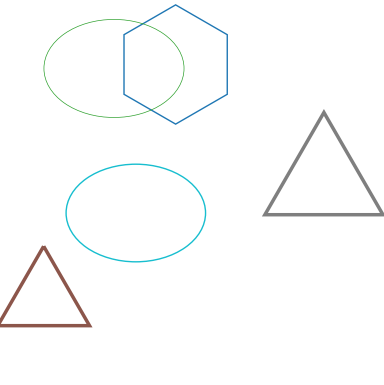[{"shape": "hexagon", "thickness": 1, "radius": 0.77, "center": [0.456, 0.832]}, {"shape": "oval", "thickness": 0.5, "radius": 0.91, "center": [0.296, 0.822]}, {"shape": "triangle", "thickness": 2.5, "radius": 0.69, "center": [0.113, 0.223]}, {"shape": "triangle", "thickness": 2.5, "radius": 0.89, "center": [0.841, 0.531]}, {"shape": "oval", "thickness": 1, "radius": 0.91, "center": [0.353, 0.447]}]